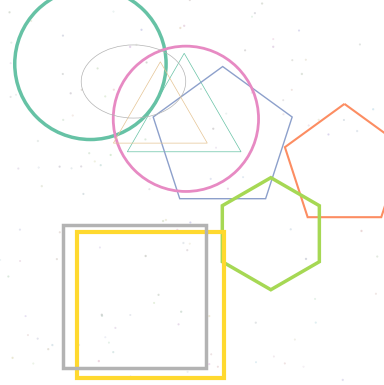[{"shape": "circle", "thickness": 2.5, "radius": 0.98, "center": [0.235, 0.834]}, {"shape": "triangle", "thickness": 0.5, "radius": 0.85, "center": [0.478, 0.691]}, {"shape": "pentagon", "thickness": 1.5, "radius": 0.81, "center": [0.895, 0.567]}, {"shape": "pentagon", "thickness": 1, "radius": 0.95, "center": [0.578, 0.637]}, {"shape": "circle", "thickness": 2, "radius": 0.94, "center": [0.483, 0.691]}, {"shape": "hexagon", "thickness": 2.5, "radius": 0.73, "center": [0.703, 0.393]}, {"shape": "square", "thickness": 3, "radius": 0.95, "center": [0.392, 0.208]}, {"shape": "triangle", "thickness": 0.5, "radius": 0.7, "center": [0.416, 0.699]}, {"shape": "square", "thickness": 2.5, "radius": 0.93, "center": [0.35, 0.229]}, {"shape": "oval", "thickness": 0.5, "radius": 0.68, "center": [0.347, 0.788]}]